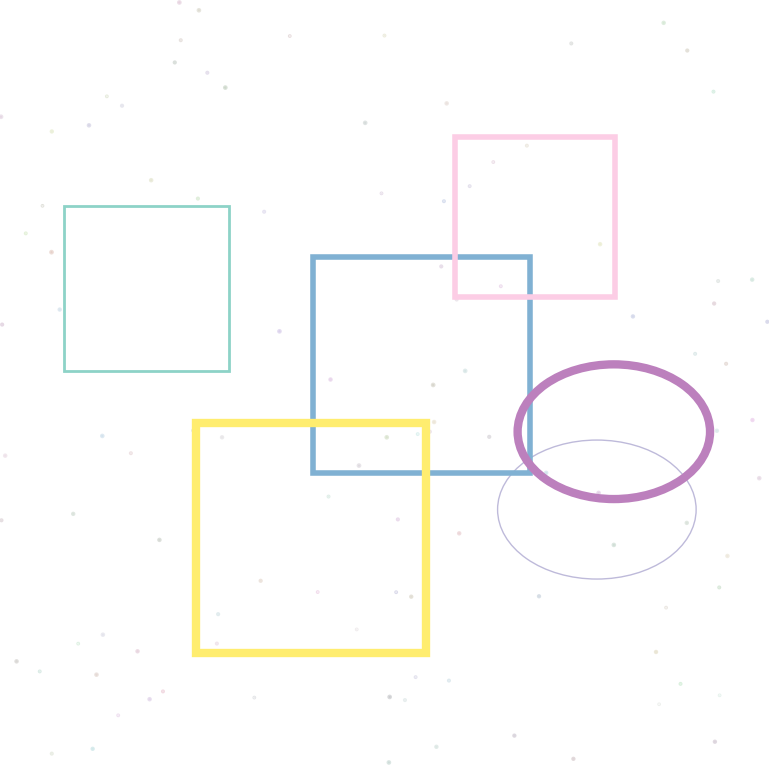[{"shape": "square", "thickness": 1, "radius": 0.54, "center": [0.191, 0.626]}, {"shape": "oval", "thickness": 0.5, "radius": 0.64, "center": [0.775, 0.338]}, {"shape": "square", "thickness": 2, "radius": 0.7, "center": [0.547, 0.526]}, {"shape": "square", "thickness": 2, "radius": 0.52, "center": [0.695, 0.718]}, {"shape": "oval", "thickness": 3, "radius": 0.62, "center": [0.797, 0.439]}, {"shape": "square", "thickness": 3, "radius": 0.75, "center": [0.404, 0.301]}]